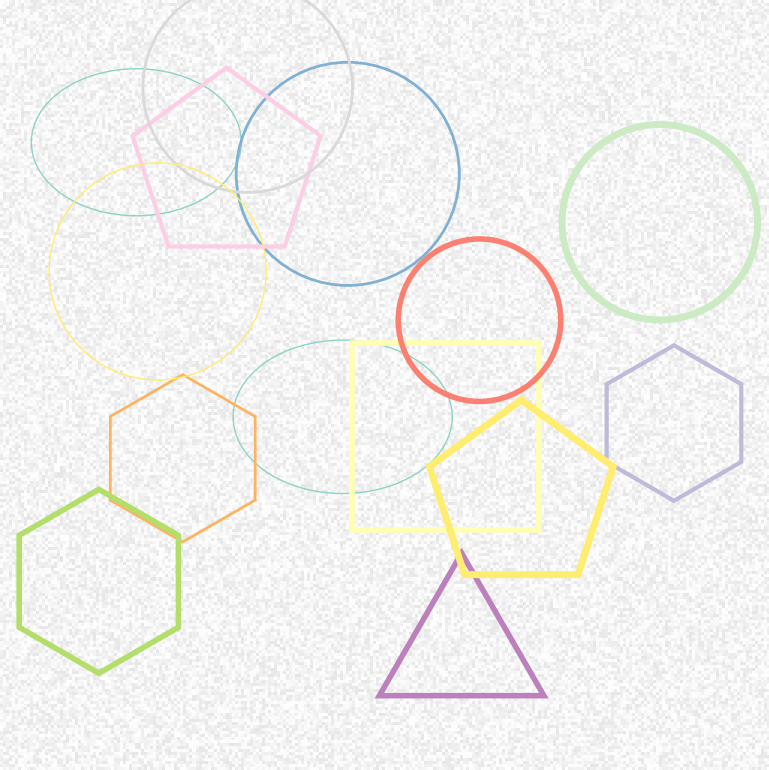[{"shape": "oval", "thickness": 0.5, "radius": 0.68, "center": [0.177, 0.815]}, {"shape": "oval", "thickness": 0.5, "radius": 0.71, "center": [0.445, 0.459]}, {"shape": "square", "thickness": 2, "radius": 0.61, "center": [0.579, 0.433]}, {"shape": "hexagon", "thickness": 1.5, "radius": 0.5, "center": [0.875, 0.451]}, {"shape": "circle", "thickness": 2, "radius": 0.53, "center": [0.623, 0.584]}, {"shape": "circle", "thickness": 1, "radius": 0.72, "center": [0.452, 0.774]}, {"shape": "hexagon", "thickness": 1, "radius": 0.54, "center": [0.237, 0.405]}, {"shape": "hexagon", "thickness": 2, "radius": 0.6, "center": [0.128, 0.245]}, {"shape": "pentagon", "thickness": 1.5, "radius": 0.64, "center": [0.294, 0.784]}, {"shape": "circle", "thickness": 1, "radius": 0.68, "center": [0.322, 0.886]}, {"shape": "triangle", "thickness": 2, "radius": 0.62, "center": [0.6, 0.158]}, {"shape": "circle", "thickness": 2.5, "radius": 0.63, "center": [0.857, 0.711]}, {"shape": "circle", "thickness": 0.5, "radius": 0.71, "center": [0.205, 0.647]}, {"shape": "pentagon", "thickness": 2.5, "radius": 0.63, "center": [0.677, 0.355]}]